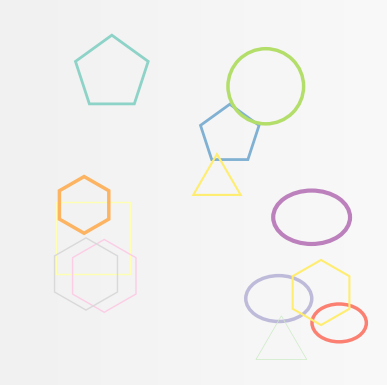[{"shape": "pentagon", "thickness": 2, "radius": 0.49, "center": [0.289, 0.81]}, {"shape": "square", "thickness": 1, "radius": 0.47, "center": [0.24, 0.382]}, {"shape": "oval", "thickness": 2.5, "radius": 0.43, "center": [0.719, 0.225]}, {"shape": "oval", "thickness": 2.5, "radius": 0.35, "center": [0.875, 0.161]}, {"shape": "pentagon", "thickness": 2, "radius": 0.4, "center": [0.593, 0.65]}, {"shape": "hexagon", "thickness": 2.5, "radius": 0.37, "center": [0.217, 0.468]}, {"shape": "circle", "thickness": 2.5, "radius": 0.49, "center": [0.686, 0.776]}, {"shape": "hexagon", "thickness": 1, "radius": 0.47, "center": [0.269, 0.283]}, {"shape": "hexagon", "thickness": 1, "radius": 0.47, "center": [0.222, 0.288]}, {"shape": "oval", "thickness": 3, "radius": 0.5, "center": [0.804, 0.436]}, {"shape": "triangle", "thickness": 0.5, "radius": 0.38, "center": [0.726, 0.104]}, {"shape": "triangle", "thickness": 1.5, "radius": 0.35, "center": [0.56, 0.529]}, {"shape": "hexagon", "thickness": 1.5, "radius": 0.42, "center": [0.828, 0.24]}]